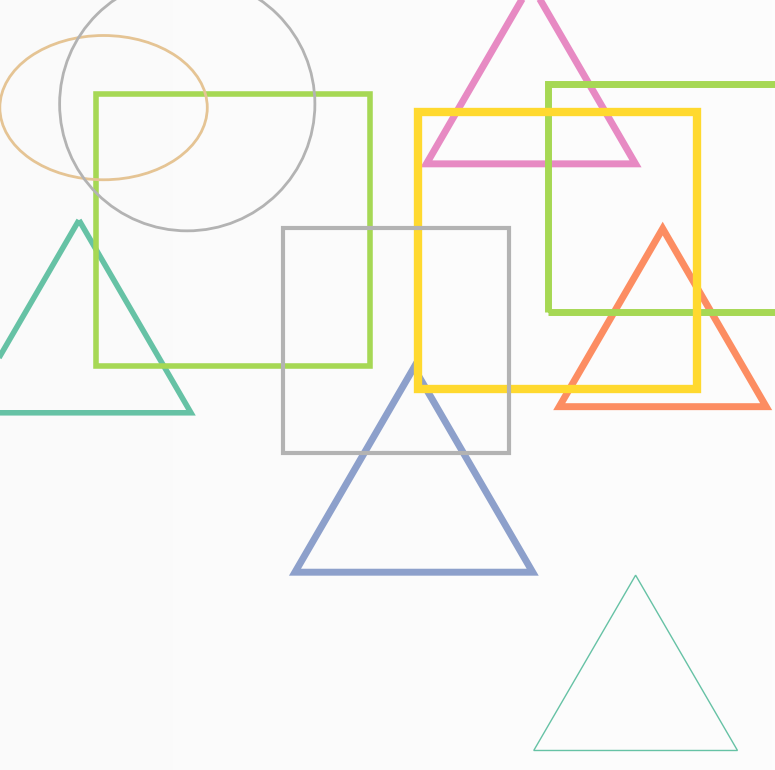[{"shape": "triangle", "thickness": 0.5, "radius": 0.76, "center": [0.82, 0.101]}, {"shape": "triangle", "thickness": 2, "radius": 0.83, "center": [0.102, 0.547]}, {"shape": "triangle", "thickness": 2.5, "radius": 0.77, "center": [0.855, 0.549]}, {"shape": "triangle", "thickness": 2.5, "radius": 0.89, "center": [0.534, 0.345]}, {"shape": "triangle", "thickness": 2.5, "radius": 0.78, "center": [0.685, 0.865]}, {"shape": "square", "thickness": 2.5, "radius": 0.74, "center": [0.855, 0.743]}, {"shape": "square", "thickness": 2, "radius": 0.88, "center": [0.3, 0.701]}, {"shape": "square", "thickness": 3, "radius": 0.9, "center": [0.719, 0.675]}, {"shape": "oval", "thickness": 1, "radius": 0.67, "center": [0.134, 0.86]}, {"shape": "square", "thickness": 1.5, "radius": 0.73, "center": [0.511, 0.557]}, {"shape": "circle", "thickness": 1, "radius": 0.82, "center": [0.242, 0.865]}]